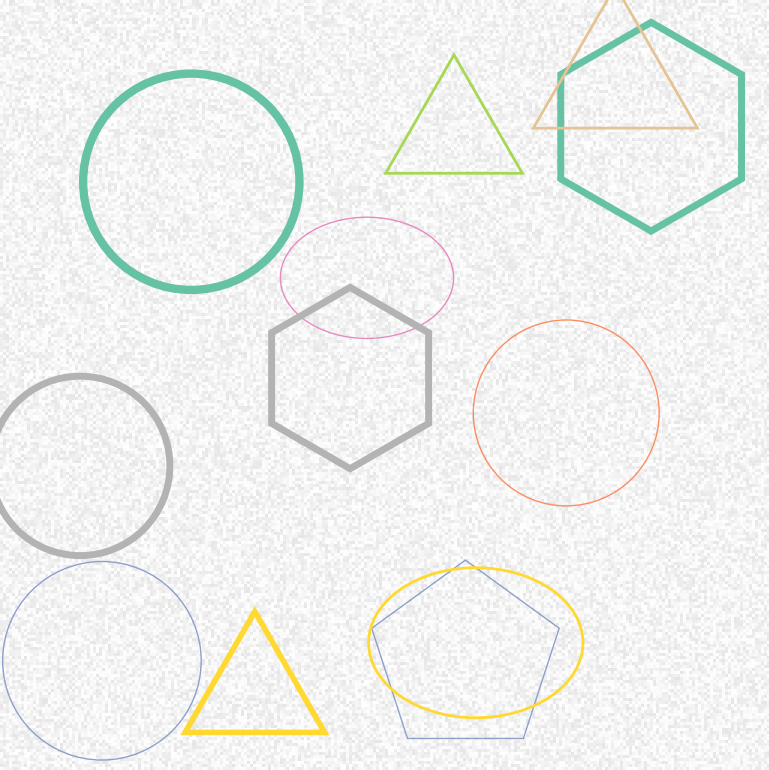[{"shape": "hexagon", "thickness": 2.5, "radius": 0.68, "center": [0.846, 0.835]}, {"shape": "circle", "thickness": 3, "radius": 0.7, "center": [0.248, 0.764]}, {"shape": "circle", "thickness": 0.5, "radius": 0.6, "center": [0.735, 0.464]}, {"shape": "circle", "thickness": 0.5, "radius": 0.64, "center": [0.132, 0.142]}, {"shape": "pentagon", "thickness": 0.5, "radius": 0.64, "center": [0.604, 0.145]}, {"shape": "oval", "thickness": 0.5, "radius": 0.56, "center": [0.477, 0.639]}, {"shape": "triangle", "thickness": 1, "radius": 0.51, "center": [0.59, 0.826]}, {"shape": "triangle", "thickness": 2, "radius": 0.52, "center": [0.331, 0.101]}, {"shape": "oval", "thickness": 1, "radius": 0.7, "center": [0.618, 0.165]}, {"shape": "triangle", "thickness": 1, "radius": 0.62, "center": [0.799, 0.895]}, {"shape": "hexagon", "thickness": 2.5, "radius": 0.59, "center": [0.455, 0.509]}, {"shape": "circle", "thickness": 2.5, "radius": 0.58, "center": [0.104, 0.395]}]